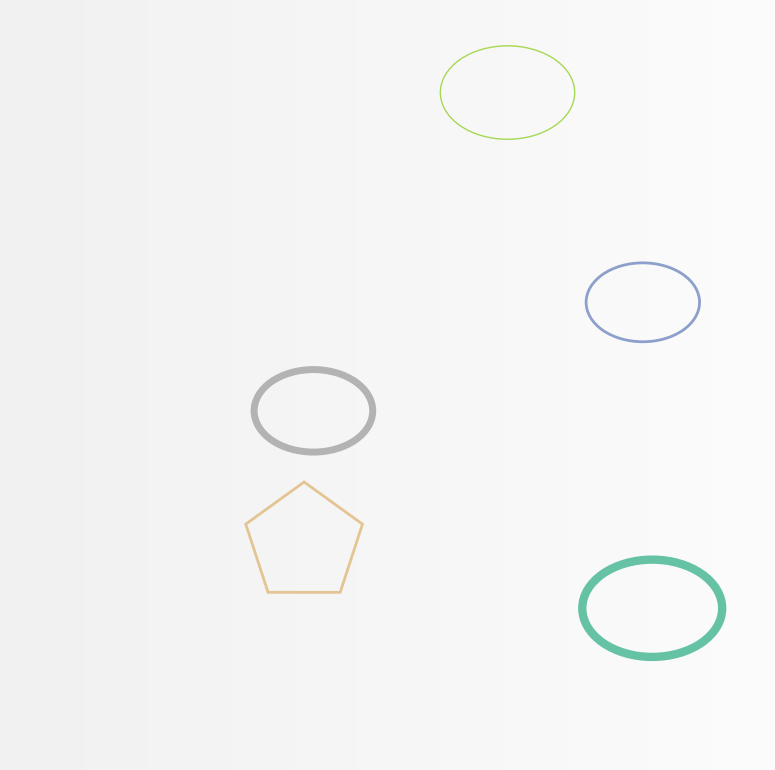[{"shape": "oval", "thickness": 3, "radius": 0.45, "center": [0.842, 0.21]}, {"shape": "oval", "thickness": 1, "radius": 0.37, "center": [0.829, 0.607]}, {"shape": "oval", "thickness": 0.5, "radius": 0.43, "center": [0.655, 0.88]}, {"shape": "pentagon", "thickness": 1, "radius": 0.4, "center": [0.392, 0.295]}, {"shape": "oval", "thickness": 2.5, "radius": 0.38, "center": [0.404, 0.466]}]